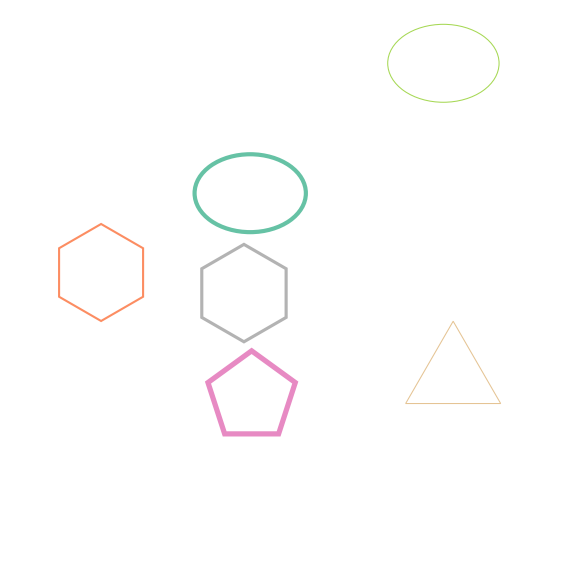[{"shape": "oval", "thickness": 2, "radius": 0.48, "center": [0.433, 0.665]}, {"shape": "hexagon", "thickness": 1, "radius": 0.42, "center": [0.175, 0.527]}, {"shape": "pentagon", "thickness": 2.5, "radius": 0.4, "center": [0.436, 0.312]}, {"shape": "oval", "thickness": 0.5, "radius": 0.48, "center": [0.768, 0.89]}, {"shape": "triangle", "thickness": 0.5, "radius": 0.48, "center": [0.785, 0.348]}, {"shape": "hexagon", "thickness": 1.5, "radius": 0.42, "center": [0.422, 0.492]}]